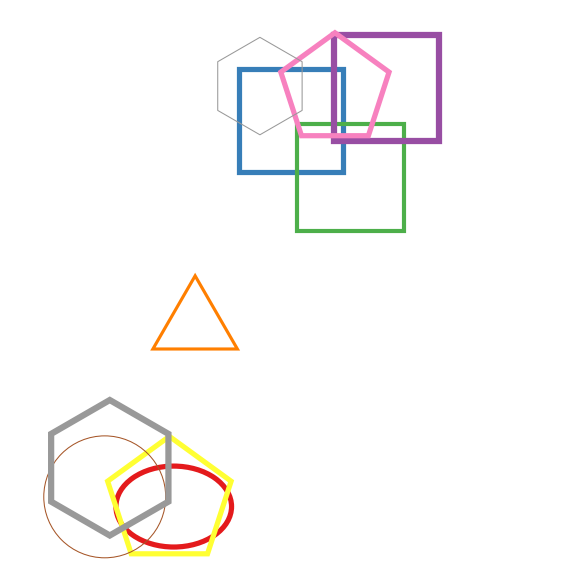[{"shape": "oval", "thickness": 2.5, "radius": 0.5, "center": [0.301, 0.122]}, {"shape": "square", "thickness": 2.5, "radius": 0.45, "center": [0.504, 0.79]}, {"shape": "square", "thickness": 2, "radius": 0.46, "center": [0.607, 0.692]}, {"shape": "square", "thickness": 3, "radius": 0.46, "center": [0.67, 0.847]}, {"shape": "triangle", "thickness": 1.5, "radius": 0.42, "center": [0.338, 0.437]}, {"shape": "pentagon", "thickness": 2.5, "radius": 0.56, "center": [0.293, 0.131]}, {"shape": "circle", "thickness": 0.5, "radius": 0.53, "center": [0.181, 0.139]}, {"shape": "pentagon", "thickness": 2.5, "radius": 0.49, "center": [0.58, 0.844]}, {"shape": "hexagon", "thickness": 3, "radius": 0.59, "center": [0.19, 0.189]}, {"shape": "hexagon", "thickness": 0.5, "radius": 0.42, "center": [0.45, 0.85]}]